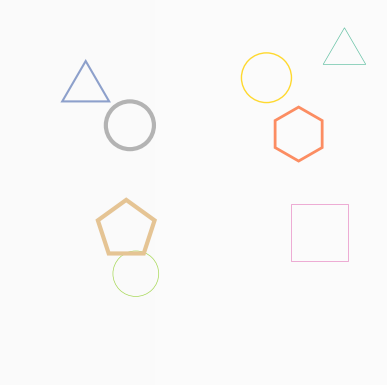[{"shape": "triangle", "thickness": 0.5, "radius": 0.32, "center": [0.889, 0.864]}, {"shape": "hexagon", "thickness": 2, "radius": 0.35, "center": [0.771, 0.652]}, {"shape": "triangle", "thickness": 1.5, "radius": 0.35, "center": [0.221, 0.772]}, {"shape": "square", "thickness": 0.5, "radius": 0.37, "center": [0.824, 0.397]}, {"shape": "circle", "thickness": 0.5, "radius": 0.3, "center": [0.35, 0.289]}, {"shape": "circle", "thickness": 1, "radius": 0.32, "center": [0.688, 0.798]}, {"shape": "pentagon", "thickness": 3, "radius": 0.38, "center": [0.326, 0.404]}, {"shape": "circle", "thickness": 3, "radius": 0.31, "center": [0.335, 0.675]}]